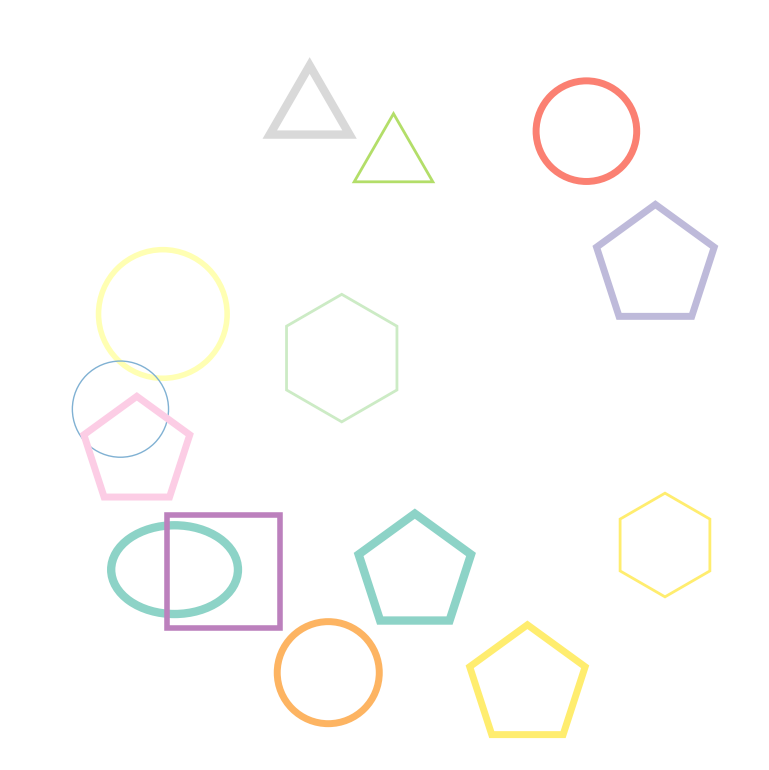[{"shape": "pentagon", "thickness": 3, "radius": 0.38, "center": [0.539, 0.256]}, {"shape": "oval", "thickness": 3, "radius": 0.41, "center": [0.227, 0.26]}, {"shape": "circle", "thickness": 2, "radius": 0.42, "center": [0.211, 0.592]}, {"shape": "pentagon", "thickness": 2.5, "radius": 0.4, "center": [0.851, 0.654]}, {"shape": "circle", "thickness": 2.5, "radius": 0.33, "center": [0.762, 0.83]}, {"shape": "circle", "thickness": 0.5, "radius": 0.31, "center": [0.156, 0.469]}, {"shape": "circle", "thickness": 2.5, "radius": 0.33, "center": [0.426, 0.126]}, {"shape": "triangle", "thickness": 1, "radius": 0.29, "center": [0.511, 0.793]}, {"shape": "pentagon", "thickness": 2.5, "radius": 0.36, "center": [0.178, 0.413]}, {"shape": "triangle", "thickness": 3, "radius": 0.3, "center": [0.402, 0.855]}, {"shape": "square", "thickness": 2, "radius": 0.37, "center": [0.29, 0.258]}, {"shape": "hexagon", "thickness": 1, "radius": 0.41, "center": [0.444, 0.535]}, {"shape": "hexagon", "thickness": 1, "radius": 0.34, "center": [0.864, 0.292]}, {"shape": "pentagon", "thickness": 2.5, "radius": 0.39, "center": [0.685, 0.11]}]